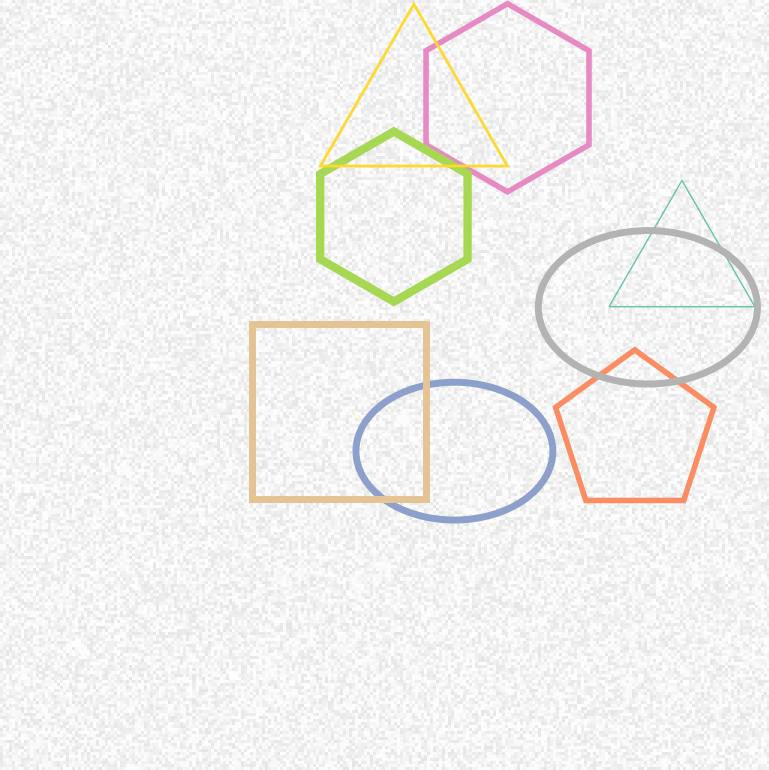[{"shape": "triangle", "thickness": 0.5, "radius": 0.55, "center": [0.886, 0.656]}, {"shape": "pentagon", "thickness": 2, "radius": 0.54, "center": [0.824, 0.438]}, {"shape": "oval", "thickness": 2.5, "radius": 0.64, "center": [0.59, 0.414]}, {"shape": "hexagon", "thickness": 2, "radius": 0.61, "center": [0.659, 0.873]}, {"shape": "hexagon", "thickness": 3, "radius": 0.55, "center": [0.512, 0.719]}, {"shape": "triangle", "thickness": 1, "radius": 0.7, "center": [0.538, 0.854]}, {"shape": "square", "thickness": 2.5, "radius": 0.57, "center": [0.44, 0.466]}, {"shape": "oval", "thickness": 2.5, "radius": 0.71, "center": [0.841, 0.601]}]